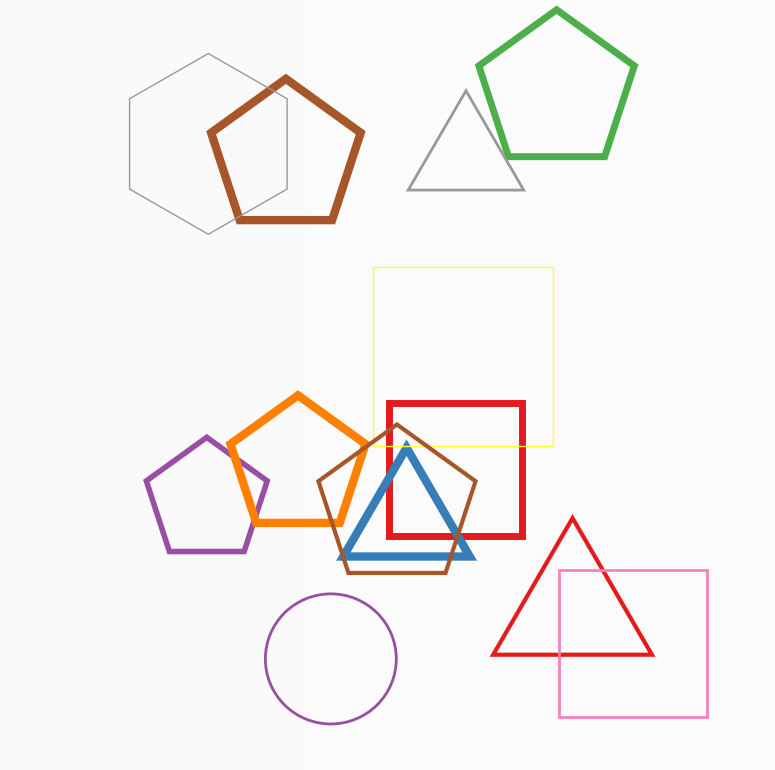[{"shape": "square", "thickness": 2.5, "radius": 0.43, "center": [0.588, 0.39]}, {"shape": "triangle", "thickness": 1.5, "radius": 0.59, "center": [0.739, 0.209]}, {"shape": "triangle", "thickness": 3, "radius": 0.47, "center": [0.525, 0.324]}, {"shape": "pentagon", "thickness": 2.5, "radius": 0.53, "center": [0.718, 0.882]}, {"shape": "pentagon", "thickness": 2, "radius": 0.41, "center": [0.267, 0.35]}, {"shape": "circle", "thickness": 1, "radius": 0.42, "center": [0.427, 0.144]}, {"shape": "pentagon", "thickness": 3, "radius": 0.46, "center": [0.385, 0.395]}, {"shape": "square", "thickness": 0.5, "radius": 0.58, "center": [0.598, 0.537]}, {"shape": "pentagon", "thickness": 3, "radius": 0.51, "center": [0.369, 0.796]}, {"shape": "pentagon", "thickness": 1.5, "radius": 0.53, "center": [0.512, 0.342]}, {"shape": "square", "thickness": 1, "radius": 0.48, "center": [0.817, 0.164]}, {"shape": "hexagon", "thickness": 0.5, "radius": 0.59, "center": [0.269, 0.813]}, {"shape": "triangle", "thickness": 1, "radius": 0.43, "center": [0.601, 0.796]}]